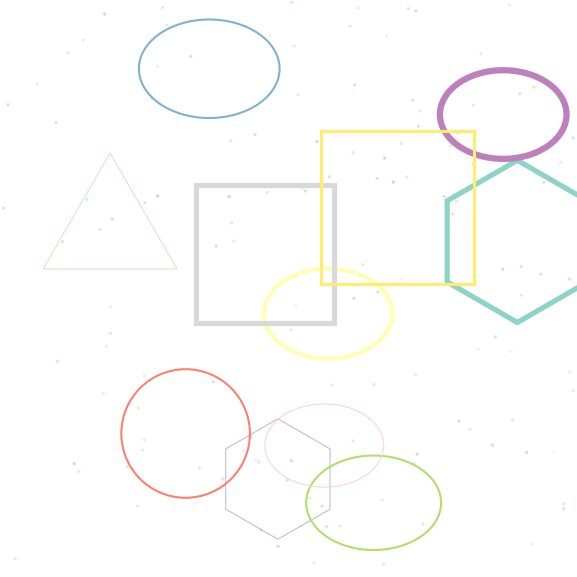[{"shape": "hexagon", "thickness": 2.5, "radius": 0.7, "center": [0.896, 0.581]}, {"shape": "oval", "thickness": 2, "radius": 0.56, "center": [0.568, 0.456]}, {"shape": "hexagon", "thickness": 0.5, "radius": 0.52, "center": [0.481, 0.17]}, {"shape": "circle", "thickness": 1, "radius": 0.56, "center": [0.321, 0.248]}, {"shape": "oval", "thickness": 1, "radius": 0.61, "center": [0.362, 0.88]}, {"shape": "oval", "thickness": 1, "radius": 0.58, "center": [0.647, 0.129]}, {"shape": "oval", "thickness": 0.5, "radius": 0.51, "center": [0.562, 0.228]}, {"shape": "square", "thickness": 2.5, "radius": 0.6, "center": [0.459, 0.559]}, {"shape": "oval", "thickness": 3, "radius": 0.55, "center": [0.871, 0.801]}, {"shape": "triangle", "thickness": 0.5, "radius": 0.67, "center": [0.191, 0.6]}, {"shape": "square", "thickness": 1.5, "radius": 0.66, "center": [0.689, 0.639]}]